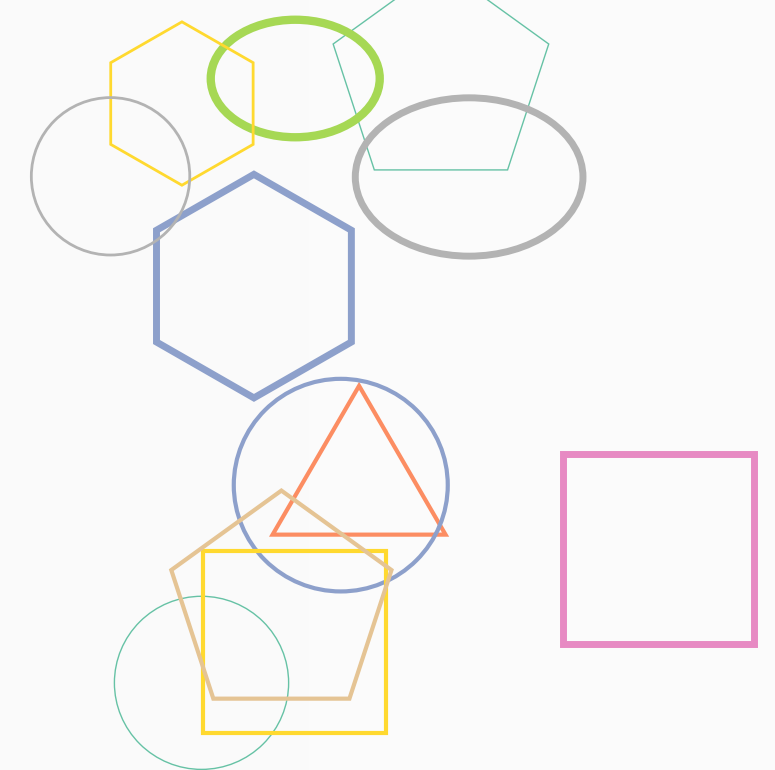[{"shape": "circle", "thickness": 0.5, "radius": 0.56, "center": [0.26, 0.113]}, {"shape": "pentagon", "thickness": 0.5, "radius": 0.73, "center": [0.569, 0.898]}, {"shape": "triangle", "thickness": 1.5, "radius": 0.64, "center": [0.463, 0.37]}, {"shape": "hexagon", "thickness": 2.5, "radius": 0.73, "center": [0.328, 0.628]}, {"shape": "circle", "thickness": 1.5, "radius": 0.69, "center": [0.44, 0.37]}, {"shape": "square", "thickness": 2.5, "radius": 0.62, "center": [0.849, 0.287]}, {"shape": "oval", "thickness": 3, "radius": 0.55, "center": [0.381, 0.898]}, {"shape": "square", "thickness": 1.5, "radius": 0.59, "center": [0.38, 0.167]}, {"shape": "hexagon", "thickness": 1, "radius": 0.53, "center": [0.235, 0.866]}, {"shape": "pentagon", "thickness": 1.5, "radius": 0.75, "center": [0.363, 0.213]}, {"shape": "oval", "thickness": 2.5, "radius": 0.73, "center": [0.605, 0.77]}, {"shape": "circle", "thickness": 1, "radius": 0.51, "center": [0.143, 0.771]}]